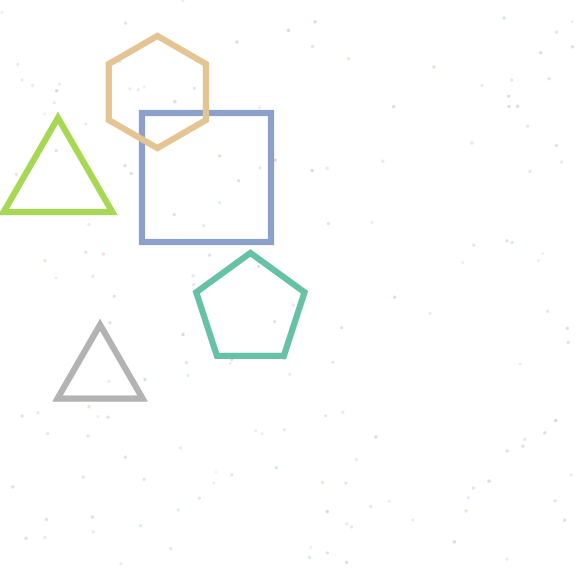[{"shape": "pentagon", "thickness": 3, "radius": 0.49, "center": [0.434, 0.463]}, {"shape": "square", "thickness": 3, "radius": 0.56, "center": [0.358, 0.691]}, {"shape": "triangle", "thickness": 3, "radius": 0.54, "center": [0.1, 0.686]}, {"shape": "hexagon", "thickness": 3, "radius": 0.49, "center": [0.272, 0.84]}, {"shape": "triangle", "thickness": 3, "radius": 0.43, "center": [0.173, 0.352]}]